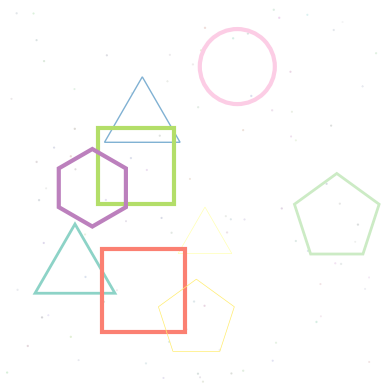[{"shape": "triangle", "thickness": 2, "radius": 0.6, "center": [0.195, 0.298]}, {"shape": "triangle", "thickness": 0.5, "radius": 0.4, "center": [0.532, 0.382]}, {"shape": "square", "thickness": 3, "radius": 0.54, "center": [0.372, 0.246]}, {"shape": "triangle", "thickness": 1, "radius": 0.57, "center": [0.37, 0.687]}, {"shape": "square", "thickness": 3, "radius": 0.5, "center": [0.353, 0.569]}, {"shape": "circle", "thickness": 3, "radius": 0.49, "center": [0.616, 0.827]}, {"shape": "hexagon", "thickness": 3, "radius": 0.5, "center": [0.24, 0.512]}, {"shape": "pentagon", "thickness": 2, "radius": 0.58, "center": [0.875, 0.434]}, {"shape": "pentagon", "thickness": 0.5, "radius": 0.52, "center": [0.51, 0.171]}]